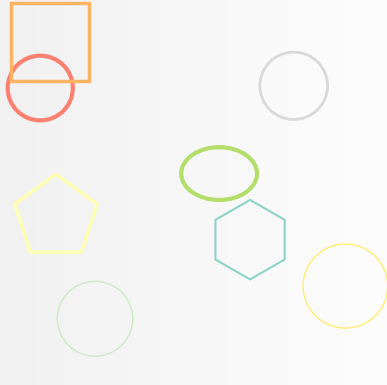[{"shape": "hexagon", "thickness": 1.5, "radius": 0.52, "center": [0.645, 0.378]}, {"shape": "pentagon", "thickness": 2.5, "radius": 0.56, "center": [0.144, 0.435]}, {"shape": "circle", "thickness": 3, "radius": 0.42, "center": [0.104, 0.771]}, {"shape": "square", "thickness": 2.5, "radius": 0.5, "center": [0.13, 0.891]}, {"shape": "oval", "thickness": 3, "radius": 0.49, "center": [0.565, 0.549]}, {"shape": "circle", "thickness": 2, "radius": 0.44, "center": [0.758, 0.777]}, {"shape": "circle", "thickness": 1, "radius": 0.49, "center": [0.245, 0.172]}, {"shape": "circle", "thickness": 1, "radius": 0.55, "center": [0.891, 0.257]}]